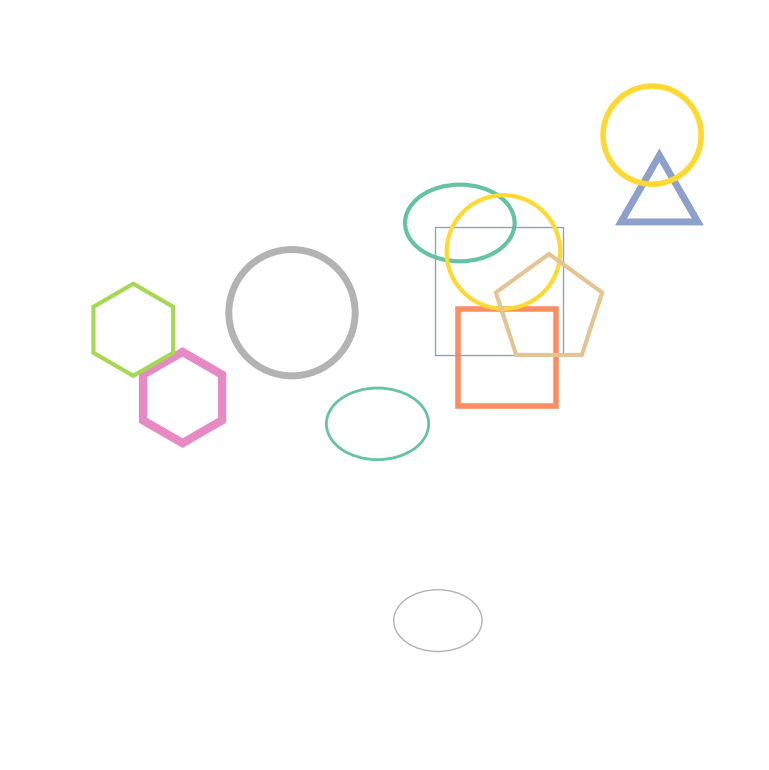[{"shape": "oval", "thickness": 1, "radius": 0.33, "center": [0.49, 0.45]}, {"shape": "oval", "thickness": 1.5, "radius": 0.36, "center": [0.597, 0.71]}, {"shape": "square", "thickness": 2, "radius": 0.32, "center": [0.659, 0.536]}, {"shape": "triangle", "thickness": 2.5, "radius": 0.29, "center": [0.856, 0.741]}, {"shape": "square", "thickness": 0.5, "radius": 0.42, "center": [0.647, 0.622]}, {"shape": "hexagon", "thickness": 3, "radius": 0.3, "center": [0.237, 0.484]}, {"shape": "hexagon", "thickness": 1.5, "radius": 0.3, "center": [0.173, 0.572]}, {"shape": "circle", "thickness": 1.5, "radius": 0.37, "center": [0.654, 0.673]}, {"shape": "circle", "thickness": 2, "radius": 0.32, "center": [0.847, 0.825]}, {"shape": "pentagon", "thickness": 1.5, "radius": 0.36, "center": [0.713, 0.598]}, {"shape": "circle", "thickness": 2.5, "radius": 0.41, "center": [0.379, 0.594]}, {"shape": "oval", "thickness": 0.5, "radius": 0.29, "center": [0.569, 0.194]}]